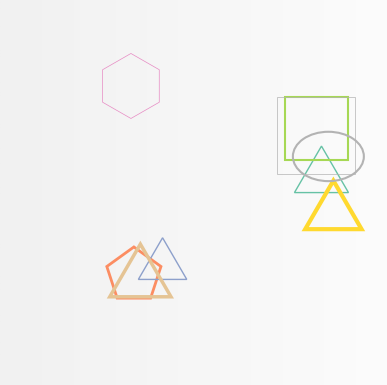[{"shape": "triangle", "thickness": 1, "radius": 0.4, "center": [0.83, 0.54]}, {"shape": "pentagon", "thickness": 2, "radius": 0.37, "center": [0.346, 0.285]}, {"shape": "triangle", "thickness": 1, "radius": 0.36, "center": [0.42, 0.31]}, {"shape": "hexagon", "thickness": 0.5, "radius": 0.42, "center": [0.338, 0.777]}, {"shape": "square", "thickness": 1.5, "radius": 0.41, "center": [0.817, 0.666]}, {"shape": "triangle", "thickness": 3, "radius": 0.42, "center": [0.86, 0.447]}, {"shape": "triangle", "thickness": 2.5, "radius": 0.46, "center": [0.362, 0.275]}, {"shape": "oval", "thickness": 1.5, "radius": 0.46, "center": [0.847, 0.594]}, {"shape": "square", "thickness": 0.5, "radius": 0.5, "center": [0.816, 0.649]}]